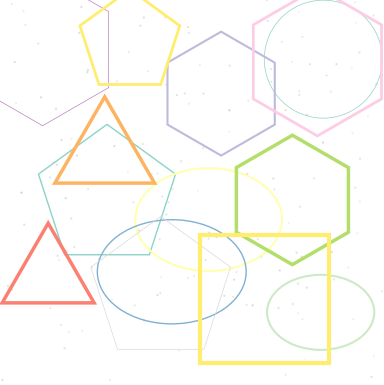[{"shape": "circle", "thickness": 0.5, "radius": 0.77, "center": [0.84, 0.846]}, {"shape": "pentagon", "thickness": 1, "radius": 0.94, "center": [0.278, 0.49]}, {"shape": "oval", "thickness": 1.5, "radius": 0.95, "center": [0.542, 0.43]}, {"shape": "hexagon", "thickness": 1.5, "radius": 0.8, "center": [0.574, 0.757]}, {"shape": "triangle", "thickness": 2.5, "radius": 0.69, "center": [0.125, 0.282]}, {"shape": "oval", "thickness": 1, "radius": 0.97, "center": [0.446, 0.294]}, {"shape": "triangle", "thickness": 2.5, "radius": 0.75, "center": [0.272, 0.599]}, {"shape": "hexagon", "thickness": 2.5, "radius": 0.84, "center": [0.759, 0.481]}, {"shape": "hexagon", "thickness": 2, "radius": 0.96, "center": [0.824, 0.839]}, {"shape": "pentagon", "thickness": 0.5, "radius": 0.95, "center": [0.417, 0.247]}, {"shape": "hexagon", "thickness": 0.5, "radius": 0.99, "center": [0.111, 0.871]}, {"shape": "oval", "thickness": 1.5, "radius": 0.7, "center": [0.833, 0.189]}, {"shape": "square", "thickness": 3, "radius": 0.84, "center": [0.687, 0.224]}, {"shape": "pentagon", "thickness": 2, "radius": 0.68, "center": [0.337, 0.891]}]